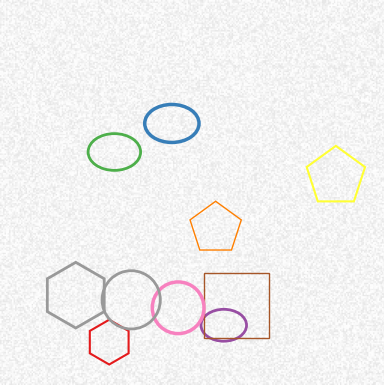[{"shape": "hexagon", "thickness": 1.5, "radius": 0.29, "center": [0.284, 0.111]}, {"shape": "oval", "thickness": 2.5, "radius": 0.35, "center": [0.446, 0.679]}, {"shape": "oval", "thickness": 2, "radius": 0.34, "center": [0.297, 0.605]}, {"shape": "oval", "thickness": 2, "radius": 0.3, "center": [0.581, 0.155]}, {"shape": "pentagon", "thickness": 1, "radius": 0.35, "center": [0.56, 0.407]}, {"shape": "pentagon", "thickness": 1.5, "radius": 0.4, "center": [0.872, 0.541]}, {"shape": "square", "thickness": 1, "radius": 0.43, "center": [0.615, 0.207]}, {"shape": "circle", "thickness": 2.5, "radius": 0.34, "center": [0.463, 0.201]}, {"shape": "hexagon", "thickness": 2, "radius": 0.43, "center": [0.197, 0.233]}, {"shape": "circle", "thickness": 2, "radius": 0.38, "center": [0.341, 0.221]}]